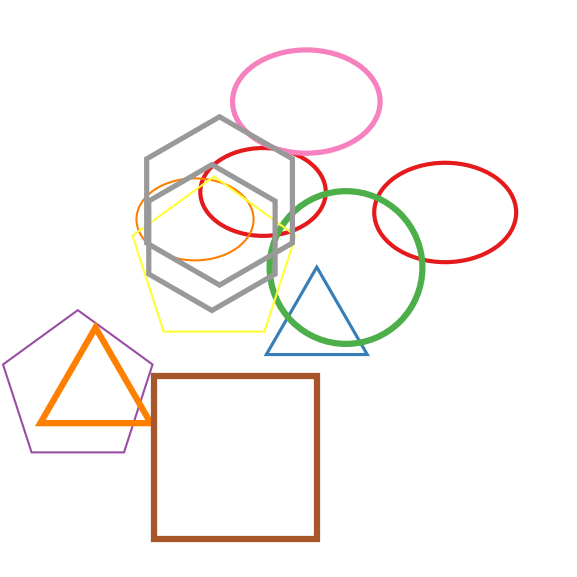[{"shape": "oval", "thickness": 2, "radius": 0.61, "center": [0.771, 0.631]}, {"shape": "oval", "thickness": 2, "radius": 0.54, "center": [0.455, 0.667]}, {"shape": "triangle", "thickness": 1.5, "radius": 0.5, "center": [0.549, 0.436]}, {"shape": "circle", "thickness": 3, "radius": 0.66, "center": [0.599, 0.536]}, {"shape": "pentagon", "thickness": 1, "radius": 0.68, "center": [0.135, 0.326]}, {"shape": "oval", "thickness": 1, "radius": 0.51, "center": [0.338, 0.619]}, {"shape": "triangle", "thickness": 3, "radius": 0.55, "center": [0.165, 0.322]}, {"shape": "pentagon", "thickness": 1, "radius": 0.74, "center": [0.371, 0.545]}, {"shape": "square", "thickness": 3, "radius": 0.71, "center": [0.407, 0.206]}, {"shape": "oval", "thickness": 2.5, "radius": 0.64, "center": [0.53, 0.823]}, {"shape": "hexagon", "thickness": 2.5, "radius": 0.73, "center": [0.38, 0.651]}, {"shape": "hexagon", "thickness": 2.5, "radius": 0.63, "center": [0.367, 0.588]}]